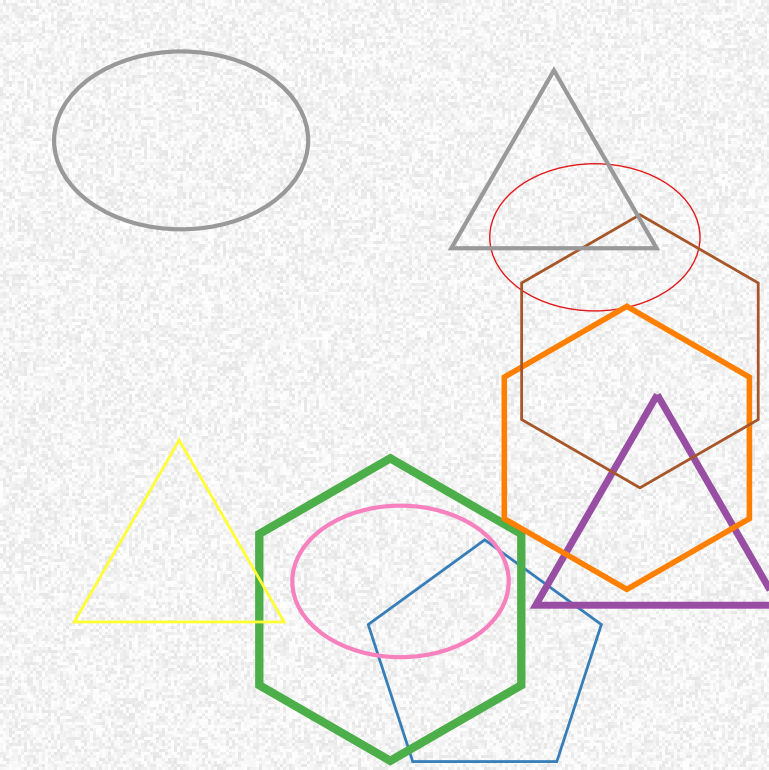[{"shape": "oval", "thickness": 0.5, "radius": 0.68, "center": [0.773, 0.692]}, {"shape": "pentagon", "thickness": 1, "radius": 0.8, "center": [0.63, 0.14]}, {"shape": "hexagon", "thickness": 3, "radius": 0.98, "center": [0.507, 0.208]}, {"shape": "triangle", "thickness": 2.5, "radius": 0.91, "center": [0.854, 0.305]}, {"shape": "hexagon", "thickness": 2, "radius": 0.92, "center": [0.814, 0.418]}, {"shape": "triangle", "thickness": 1, "radius": 0.79, "center": [0.233, 0.271]}, {"shape": "hexagon", "thickness": 1, "radius": 0.89, "center": [0.831, 0.544]}, {"shape": "oval", "thickness": 1.5, "radius": 0.7, "center": [0.52, 0.245]}, {"shape": "triangle", "thickness": 1.5, "radius": 0.77, "center": [0.719, 0.755]}, {"shape": "oval", "thickness": 1.5, "radius": 0.83, "center": [0.235, 0.818]}]